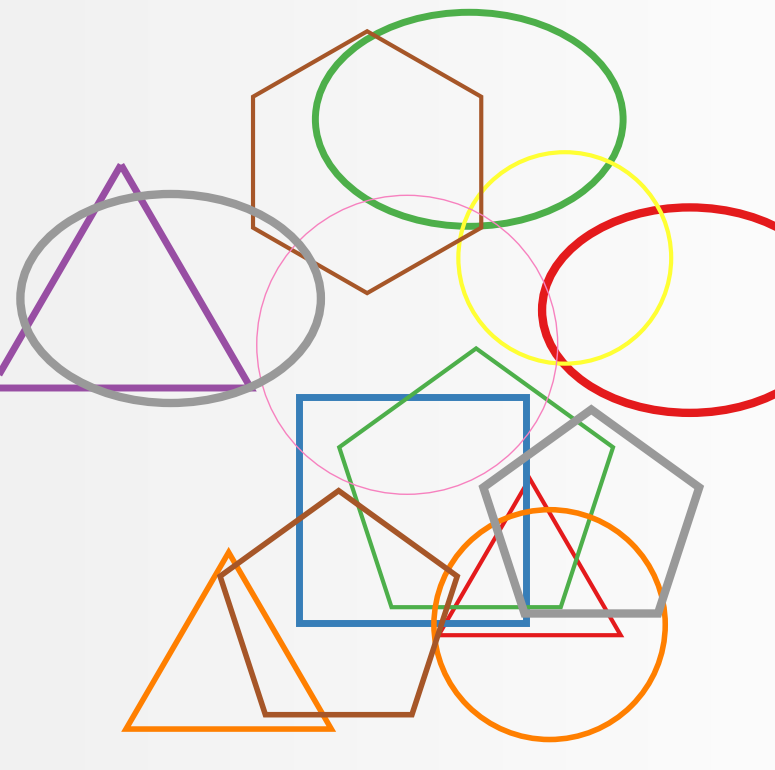[{"shape": "triangle", "thickness": 1.5, "radius": 0.68, "center": [0.683, 0.243]}, {"shape": "oval", "thickness": 3, "radius": 0.95, "center": [0.89, 0.597]}, {"shape": "square", "thickness": 2.5, "radius": 0.73, "center": [0.532, 0.338]}, {"shape": "pentagon", "thickness": 1.5, "radius": 0.93, "center": [0.614, 0.362]}, {"shape": "oval", "thickness": 2.5, "radius": 0.99, "center": [0.605, 0.845]}, {"shape": "triangle", "thickness": 2.5, "radius": 0.97, "center": [0.156, 0.593]}, {"shape": "triangle", "thickness": 2, "radius": 0.76, "center": [0.295, 0.13]}, {"shape": "circle", "thickness": 2, "radius": 0.75, "center": [0.709, 0.189]}, {"shape": "circle", "thickness": 1.5, "radius": 0.69, "center": [0.729, 0.665]}, {"shape": "pentagon", "thickness": 2, "radius": 0.8, "center": [0.437, 0.202]}, {"shape": "hexagon", "thickness": 1.5, "radius": 0.85, "center": [0.474, 0.789]}, {"shape": "circle", "thickness": 0.5, "radius": 0.97, "center": [0.525, 0.552]}, {"shape": "oval", "thickness": 3, "radius": 0.97, "center": [0.22, 0.612]}, {"shape": "pentagon", "thickness": 3, "radius": 0.73, "center": [0.763, 0.322]}]